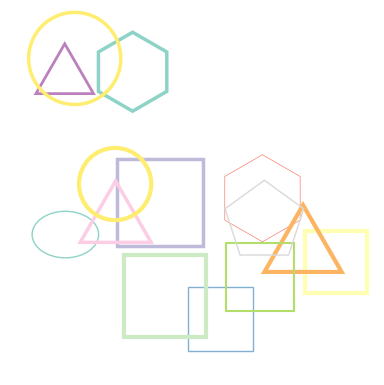[{"shape": "hexagon", "thickness": 2.5, "radius": 0.51, "center": [0.344, 0.814]}, {"shape": "oval", "thickness": 1, "radius": 0.43, "center": [0.17, 0.391]}, {"shape": "square", "thickness": 3, "radius": 0.4, "center": [0.872, 0.32]}, {"shape": "square", "thickness": 2.5, "radius": 0.56, "center": [0.416, 0.474]}, {"shape": "hexagon", "thickness": 0.5, "radius": 0.57, "center": [0.682, 0.485]}, {"shape": "square", "thickness": 1, "radius": 0.42, "center": [0.574, 0.171]}, {"shape": "triangle", "thickness": 3, "radius": 0.58, "center": [0.787, 0.352]}, {"shape": "square", "thickness": 1.5, "radius": 0.44, "center": [0.675, 0.281]}, {"shape": "triangle", "thickness": 2.5, "radius": 0.53, "center": [0.3, 0.424]}, {"shape": "pentagon", "thickness": 1, "radius": 0.54, "center": [0.687, 0.424]}, {"shape": "triangle", "thickness": 2, "radius": 0.43, "center": [0.168, 0.8]}, {"shape": "square", "thickness": 3, "radius": 0.53, "center": [0.429, 0.232]}, {"shape": "circle", "thickness": 3, "radius": 0.47, "center": [0.299, 0.522]}, {"shape": "circle", "thickness": 2.5, "radius": 0.6, "center": [0.194, 0.848]}]